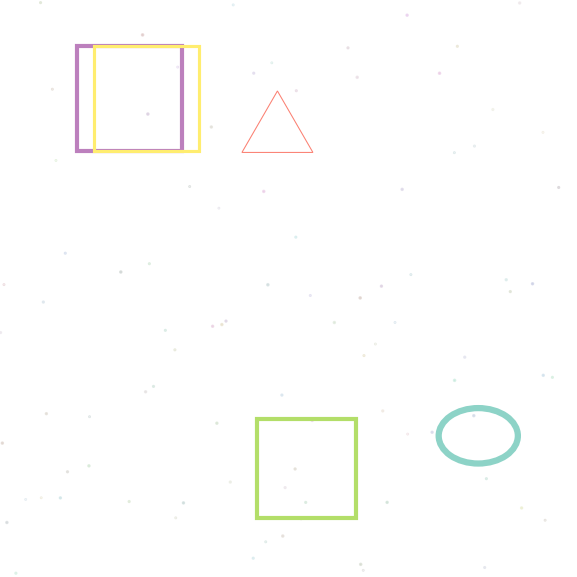[{"shape": "oval", "thickness": 3, "radius": 0.34, "center": [0.828, 0.244]}, {"shape": "triangle", "thickness": 0.5, "radius": 0.35, "center": [0.48, 0.771]}, {"shape": "square", "thickness": 2, "radius": 0.43, "center": [0.53, 0.188]}, {"shape": "square", "thickness": 2, "radius": 0.45, "center": [0.224, 0.828]}, {"shape": "square", "thickness": 1.5, "radius": 0.45, "center": [0.253, 0.828]}]